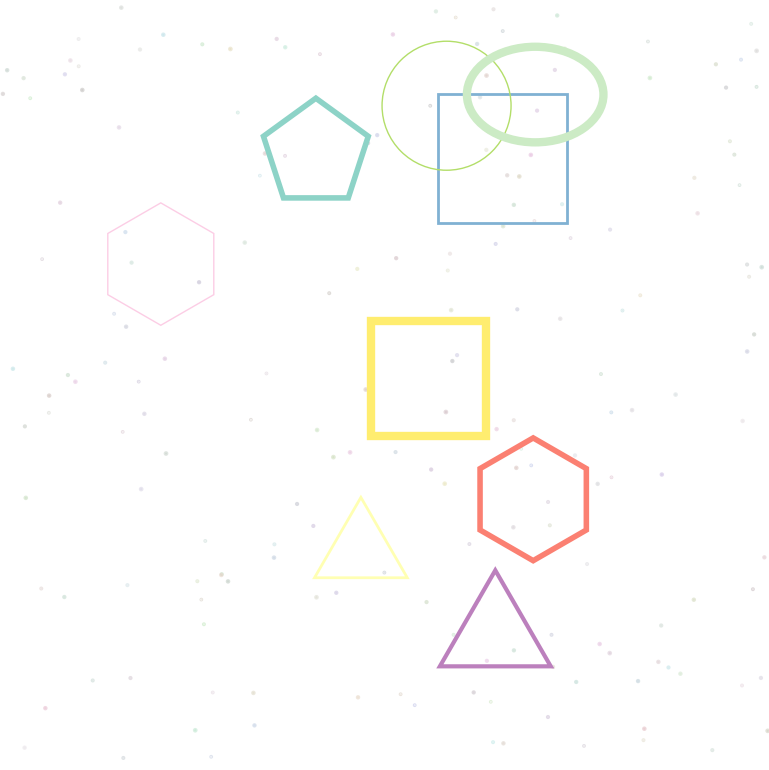[{"shape": "pentagon", "thickness": 2, "radius": 0.36, "center": [0.41, 0.801]}, {"shape": "triangle", "thickness": 1, "radius": 0.35, "center": [0.469, 0.284]}, {"shape": "hexagon", "thickness": 2, "radius": 0.4, "center": [0.692, 0.352]}, {"shape": "square", "thickness": 1, "radius": 0.42, "center": [0.652, 0.794]}, {"shape": "circle", "thickness": 0.5, "radius": 0.42, "center": [0.58, 0.863]}, {"shape": "hexagon", "thickness": 0.5, "radius": 0.4, "center": [0.209, 0.657]}, {"shape": "triangle", "thickness": 1.5, "radius": 0.42, "center": [0.643, 0.176]}, {"shape": "oval", "thickness": 3, "radius": 0.44, "center": [0.695, 0.877]}, {"shape": "square", "thickness": 3, "radius": 0.37, "center": [0.557, 0.508]}]